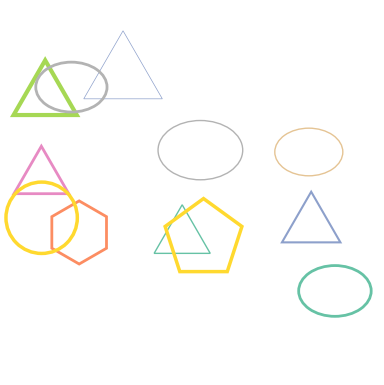[{"shape": "oval", "thickness": 2, "radius": 0.47, "center": [0.87, 0.244]}, {"shape": "triangle", "thickness": 1, "radius": 0.42, "center": [0.473, 0.384]}, {"shape": "hexagon", "thickness": 2, "radius": 0.41, "center": [0.206, 0.396]}, {"shape": "triangle", "thickness": 1.5, "radius": 0.44, "center": [0.808, 0.414]}, {"shape": "triangle", "thickness": 0.5, "radius": 0.59, "center": [0.32, 0.802]}, {"shape": "triangle", "thickness": 2, "radius": 0.41, "center": [0.107, 0.538]}, {"shape": "triangle", "thickness": 3, "radius": 0.47, "center": [0.117, 0.749]}, {"shape": "pentagon", "thickness": 2.5, "radius": 0.52, "center": [0.529, 0.379]}, {"shape": "circle", "thickness": 2.5, "radius": 0.46, "center": [0.108, 0.434]}, {"shape": "oval", "thickness": 1, "radius": 0.44, "center": [0.802, 0.605]}, {"shape": "oval", "thickness": 2, "radius": 0.46, "center": [0.185, 0.774]}, {"shape": "oval", "thickness": 1, "radius": 0.55, "center": [0.52, 0.61]}]